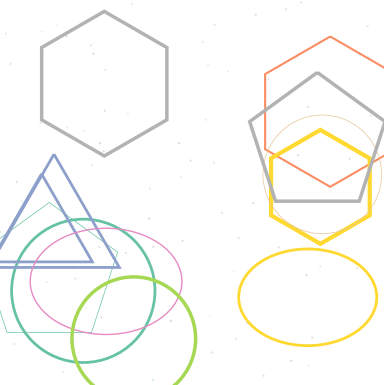[{"shape": "circle", "thickness": 2, "radius": 0.93, "center": [0.216, 0.245]}, {"shape": "pentagon", "thickness": 0.5, "radius": 0.93, "center": [0.128, 0.287]}, {"shape": "hexagon", "thickness": 1.5, "radius": 0.98, "center": [0.858, 0.71]}, {"shape": "triangle", "thickness": 2, "radius": 0.98, "center": [0.14, 0.403]}, {"shape": "triangle", "thickness": 2, "radius": 0.76, "center": [0.108, 0.396]}, {"shape": "oval", "thickness": 1, "radius": 0.99, "center": [0.275, 0.269]}, {"shape": "circle", "thickness": 2.5, "radius": 0.8, "center": [0.348, 0.12]}, {"shape": "hexagon", "thickness": 3, "radius": 0.74, "center": [0.832, 0.515]}, {"shape": "oval", "thickness": 2, "radius": 0.9, "center": [0.799, 0.228]}, {"shape": "circle", "thickness": 0.5, "radius": 0.77, "center": [0.837, 0.547]}, {"shape": "pentagon", "thickness": 2.5, "radius": 0.92, "center": [0.824, 0.627]}, {"shape": "hexagon", "thickness": 2.5, "radius": 0.94, "center": [0.271, 0.783]}]